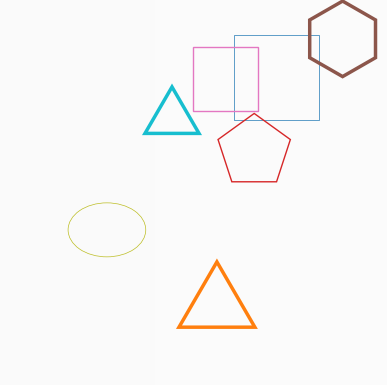[{"shape": "square", "thickness": 0.5, "radius": 0.55, "center": [0.714, 0.798]}, {"shape": "triangle", "thickness": 2.5, "radius": 0.57, "center": [0.56, 0.207]}, {"shape": "pentagon", "thickness": 1, "radius": 0.49, "center": [0.656, 0.607]}, {"shape": "hexagon", "thickness": 2.5, "radius": 0.49, "center": [0.884, 0.899]}, {"shape": "square", "thickness": 1, "radius": 0.42, "center": [0.581, 0.794]}, {"shape": "oval", "thickness": 0.5, "radius": 0.5, "center": [0.276, 0.403]}, {"shape": "triangle", "thickness": 2.5, "radius": 0.4, "center": [0.444, 0.694]}]